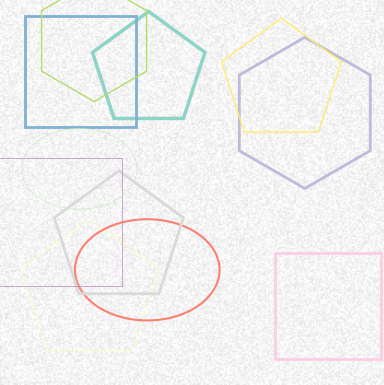[{"shape": "pentagon", "thickness": 2.5, "radius": 0.77, "center": [0.386, 0.817]}, {"shape": "pentagon", "thickness": 0.5, "radius": 0.95, "center": [0.233, 0.242]}, {"shape": "hexagon", "thickness": 2, "radius": 0.98, "center": [0.792, 0.707]}, {"shape": "oval", "thickness": 1.5, "radius": 0.94, "center": [0.383, 0.299]}, {"shape": "square", "thickness": 2, "radius": 0.72, "center": [0.208, 0.814]}, {"shape": "hexagon", "thickness": 1, "radius": 0.79, "center": [0.244, 0.894]}, {"shape": "square", "thickness": 2, "radius": 0.68, "center": [0.852, 0.205]}, {"shape": "pentagon", "thickness": 2, "radius": 0.88, "center": [0.309, 0.38]}, {"shape": "square", "thickness": 0.5, "radius": 0.83, "center": [0.152, 0.424]}, {"shape": "oval", "thickness": 0.5, "radius": 0.75, "center": [0.206, 0.561]}, {"shape": "pentagon", "thickness": 1, "radius": 0.82, "center": [0.731, 0.789]}]